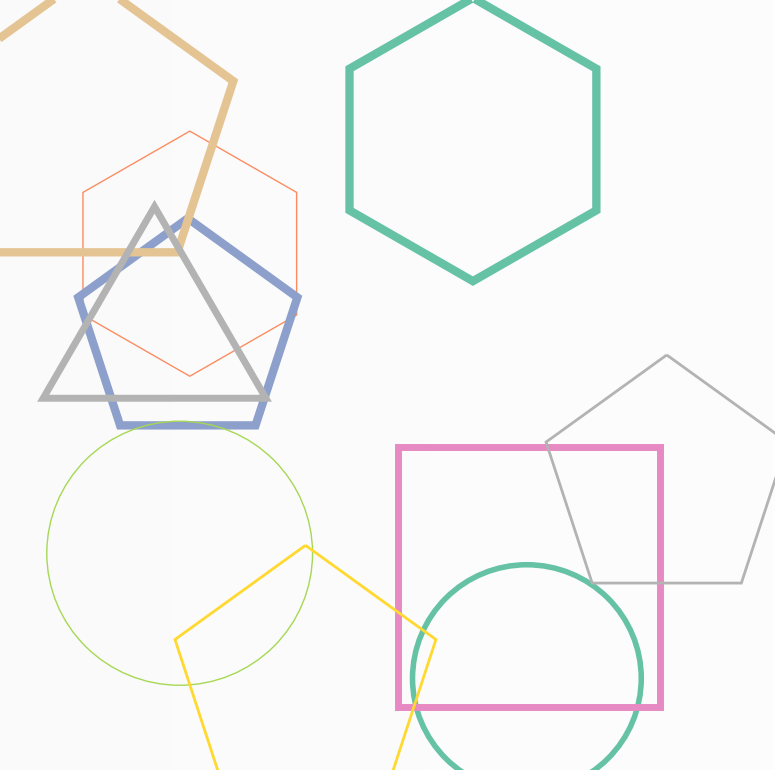[{"shape": "hexagon", "thickness": 3, "radius": 0.92, "center": [0.61, 0.819]}, {"shape": "circle", "thickness": 2, "radius": 0.74, "center": [0.68, 0.119]}, {"shape": "hexagon", "thickness": 0.5, "radius": 0.8, "center": [0.245, 0.671]}, {"shape": "pentagon", "thickness": 3, "radius": 0.74, "center": [0.242, 0.568]}, {"shape": "square", "thickness": 2.5, "radius": 0.84, "center": [0.683, 0.251]}, {"shape": "circle", "thickness": 0.5, "radius": 0.86, "center": [0.232, 0.282]}, {"shape": "pentagon", "thickness": 1, "radius": 0.88, "center": [0.394, 0.115]}, {"shape": "pentagon", "thickness": 3, "radius": 0.99, "center": [0.112, 0.833]}, {"shape": "pentagon", "thickness": 1, "radius": 0.82, "center": [0.86, 0.375]}, {"shape": "triangle", "thickness": 2.5, "radius": 0.83, "center": [0.199, 0.566]}]